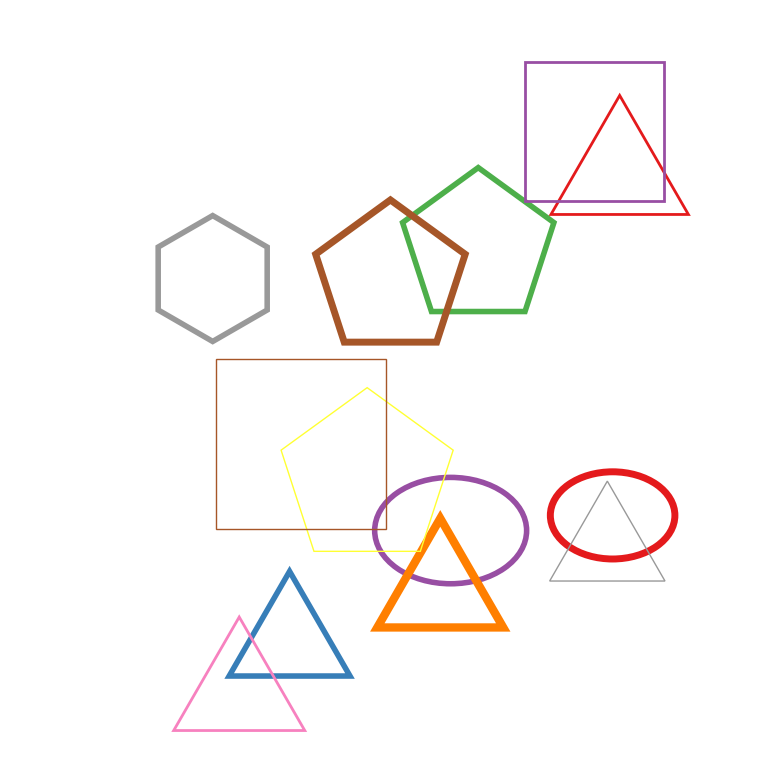[{"shape": "triangle", "thickness": 1, "radius": 0.52, "center": [0.805, 0.773]}, {"shape": "oval", "thickness": 2.5, "radius": 0.4, "center": [0.796, 0.331]}, {"shape": "triangle", "thickness": 2, "radius": 0.45, "center": [0.376, 0.167]}, {"shape": "pentagon", "thickness": 2, "radius": 0.52, "center": [0.621, 0.679]}, {"shape": "oval", "thickness": 2, "radius": 0.49, "center": [0.585, 0.311]}, {"shape": "square", "thickness": 1, "radius": 0.45, "center": [0.772, 0.829]}, {"shape": "triangle", "thickness": 3, "radius": 0.47, "center": [0.572, 0.232]}, {"shape": "pentagon", "thickness": 0.5, "radius": 0.59, "center": [0.477, 0.379]}, {"shape": "pentagon", "thickness": 2.5, "radius": 0.51, "center": [0.507, 0.638]}, {"shape": "square", "thickness": 0.5, "radius": 0.55, "center": [0.391, 0.424]}, {"shape": "triangle", "thickness": 1, "radius": 0.49, "center": [0.311, 0.1]}, {"shape": "hexagon", "thickness": 2, "radius": 0.41, "center": [0.276, 0.638]}, {"shape": "triangle", "thickness": 0.5, "radius": 0.43, "center": [0.789, 0.289]}]